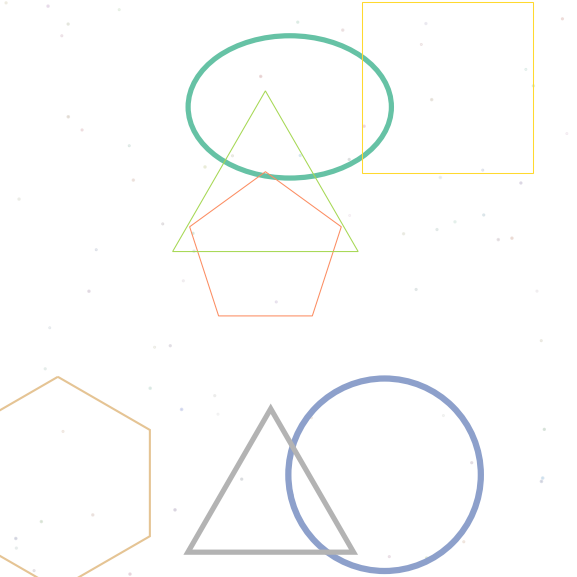[{"shape": "oval", "thickness": 2.5, "radius": 0.88, "center": [0.502, 0.814]}, {"shape": "pentagon", "thickness": 0.5, "radius": 0.69, "center": [0.46, 0.564]}, {"shape": "circle", "thickness": 3, "radius": 0.83, "center": [0.666, 0.177]}, {"shape": "triangle", "thickness": 0.5, "radius": 0.93, "center": [0.46, 0.656]}, {"shape": "square", "thickness": 0.5, "radius": 0.74, "center": [0.775, 0.848]}, {"shape": "hexagon", "thickness": 1, "radius": 0.92, "center": [0.1, 0.163]}, {"shape": "triangle", "thickness": 2.5, "radius": 0.83, "center": [0.469, 0.126]}]